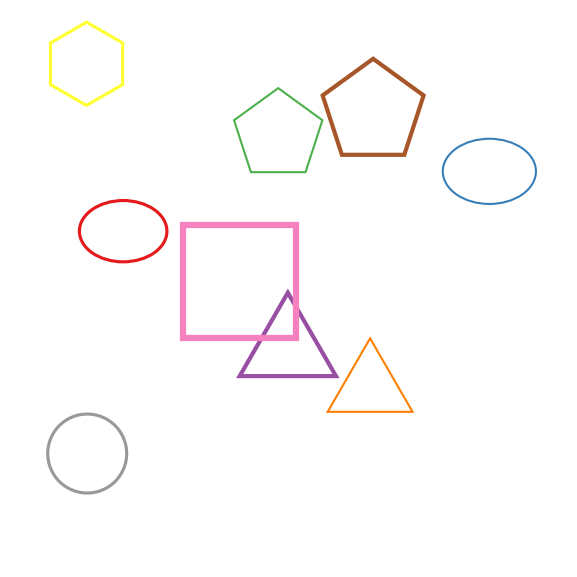[{"shape": "oval", "thickness": 1.5, "radius": 0.38, "center": [0.213, 0.599]}, {"shape": "oval", "thickness": 1, "radius": 0.4, "center": [0.847, 0.702]}, {"shape": "pentagon", "thickness": 1, "radius": 0.4, "center": [0.482, 0.766]}, {"shape": "triangle", "thickness": 2, "radius": 0.48, "center": [0.498, 0.396]}, {"shape": "triangle", "thickness": 1, "radius": 0.42, "center": [0.641, 0.328]}, {"shape": "hexagon", "thickness": 1.5, "radius": 0.36, "center": [0.15, 0.889]}, {"shape": "pentagon", "thickness": 2, "radius": 0.46, "center": [0.646, 0.805]}, {"shape": "square", "thickness": 3, "radius": 0.49, "center": [0.415, 0.512]}, {"shape": "circle", "thickness": 1.5, "radius": 0.34, "center": [0.151, 0.214]}]